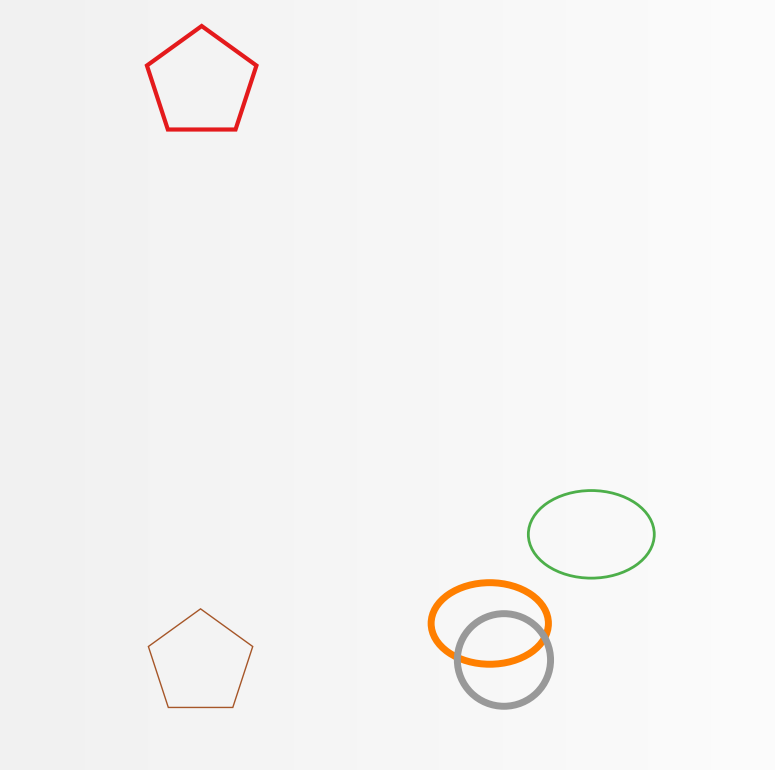[{"shape": "pentagon", "thickness": 1.5, "radius": 0.37, "center": [0.26, 0.892]}, {"shape": "oval", "thickness": 1, "radius": 0.41, "center": [0.763, 0.306]}, {"shape": "oval", "thickness": 2.5, "radius": 0.38, "center": [0.632, 0.19]}, {"shape": "pentagon", "thickness": 0.5, "radius": 0.35, "center": [0.259, 0.138]}, {"shape": "circle", "thickness": 2.5, "radius": 0.3, "center": [0.65, 0.143]}]